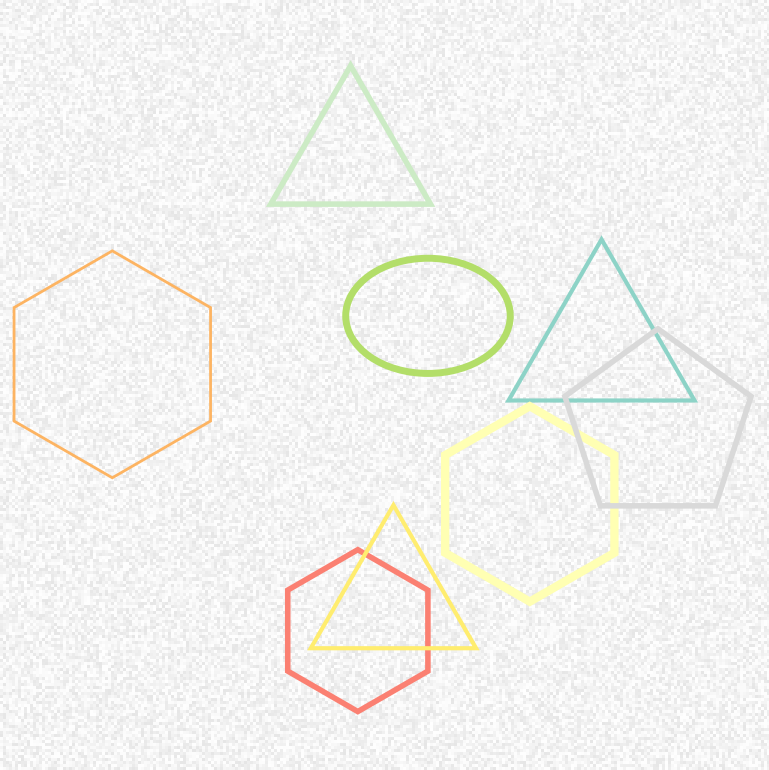[{"shape": "triangle", "thickness": 1.5, "radius": 0.7, "center": [0.781, 0.55]}, {"shape": "hexagon", "thickness": 3, "radius": 0.63, "center": [0.688, 0.346]}, {"shape": "hexagon", "thickness": 2, "radius": 0.53, "center": [0.465, 0.181]}, {"shape": "hexagon", "thickness": 1, "radius": 0.74, "center": [0.146, 0.527]}, {"shape": "oval", "thickness": 2.5, "radius": 0.53, "center": [0.556, 0.59]}, {"shape": "pentagon", "thickness": 2, "radius": 0.64, "center": [0.854, 0.446]}, {"shape": "triangle", "thickness": 2, "radius": 0.6, "center": [0.455, 0.795]}, {"shape": "triangle", "thickness": 1.5, "radius": 0.62, "center": [0.511, 0.22]}]